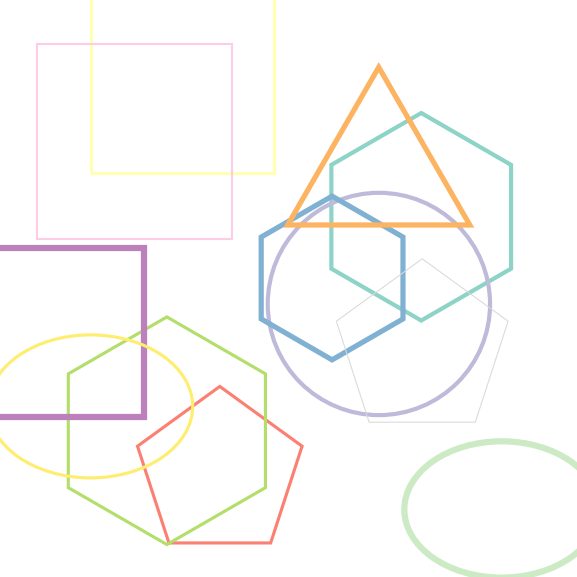[{"shape": "hexagon", "thickness": 2, "radius": 0.9, "center": [0.729, 0.624]}, {"shape": "square", "thickness": 1.5, "radius": 0.79, "center": [0.316, 0.857]}, {"shape": "circle", "thickness": 2, "radius": 0.96, "center": [0.656, 0.473]}, {"shape": "pentagon", "thickness": 1.5, "radius": 0.75, "center": [0.381, 0.18]}, {"shape": "hexagon", "thickness": 2.5, "radius": 0.71, "center": [0.575, 0.518]}, {"shape": "triangle", "thickness": 2.5, "radius": 0.91, "center": [0.656, 0.701]}, {"shape": "hexagon", "thickness": 1.5, "radius": 0.99, "center": [0.289, 0.253]}, {"shape": "square", "thickness": 1, "radius": 0.85, "center": [0.233, 0.754]}, {"shape": "pentagon", "thickness": 0.5, "radius": 0.78, "center": [0.731, 0.395]}, {"shape": "square", "thickness": 3, "radius": 0.73, "center": [0.103, 0.424]}, {"shape": "oval", "thickness": 3, "radius": 0.84, "center": [0.869, 0.117]}, {"shape": "oval", "thickness": 1.5, "radius": 0.88, "center": [0.157, 0.295]}]